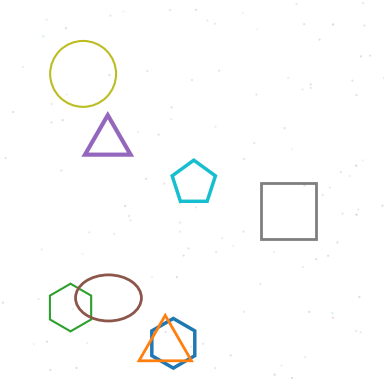[{"shape": "hexagon", "thickness": 2.5, "radius": 0.32, "center": [0.45, 0.108]}, {"shape": "triangle", "thickness": 2, "radius": 0.39, "center": [0.429, 0.102]}, {"shape": "hexagon", "thickness": 1.5, "radius": 0.31, "center": [0.183, 0.201]}, {"shape": "triangle", "thickness": 3, "radius": 0.34, "center": [0.28, 0.632]}, {"shape": "oval", "thickness": 2, "radius": 0.43, "center": [0.282, 0.226]}, {"shape": "square", "thickness": 2, "radius": 0.36, "center": [0.75, 0.451]}, {"shape": "circle", "thickness": 1.5, "radius": 0.43, "center": [0.216, 0.808]}, {"shape": "pentagon", "thickness": 2.5, "radius": 0.3, "center": [0.503, 0.525]}]